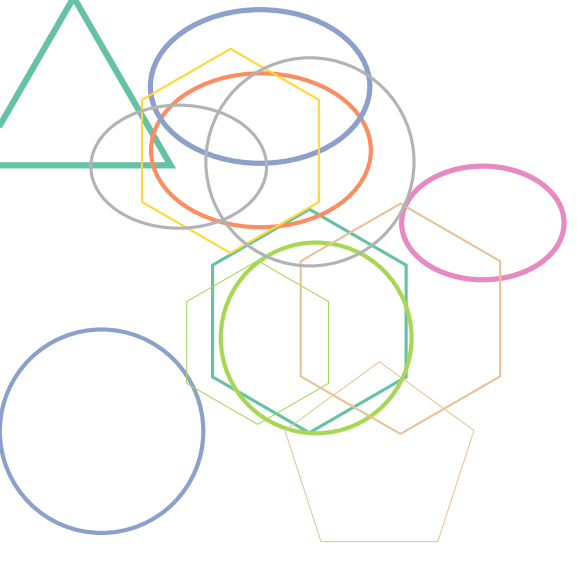[{"shape": "hexagon", "thickness": 1.5, "radius": 0.97, "center": [0.536, 0.443]}, {"shape": "triangle", "thickness": 3, "radius": 0.97, "center": [0.128, 0.81]}, {"shape": "oval", "thickness": 2, "radius": 0.95, "center": [0.452, 0.739]}, {"shape": "oval", "thickness": 2.5, "radius": 0.95, "center": [0.45, 0.849]}, {"shape": "circle", "thickness": 2, "radius": 0.88, "center": [0.176, 0.252]}, {"shape": "oval", "thickness": 2.5, "radius": 0.7, "center": [0.836, 0.613]}, {"shape": "circle", "thickness": 2, "radius": 0.83, "center": [0.547, 0.414]}, {"shape": "hexagon", "thickness": 0.5, "radius": 0.71, "center": [0.446, 0.406]}, {"shape": "hexagon", "thickness": 1, "radius": 0.88, "center": [0.399, 0.738]}, {"shape": "hexagon", "thickness": 1, "radius": 1.0, "center": [0.693, 0.447]}, {"shape": "pentagon", "thickness": 0.5, "radius": 0.86, "center": [0.657, 0.201]}, {"shape": "circle", "thickness": 1.5, "radius": 0.9, "center": [0.537, 0.719]}, {"shape": "oval", "thickness": 1.5, "radius": 0.76, "center": [0.31, 0.711]}]